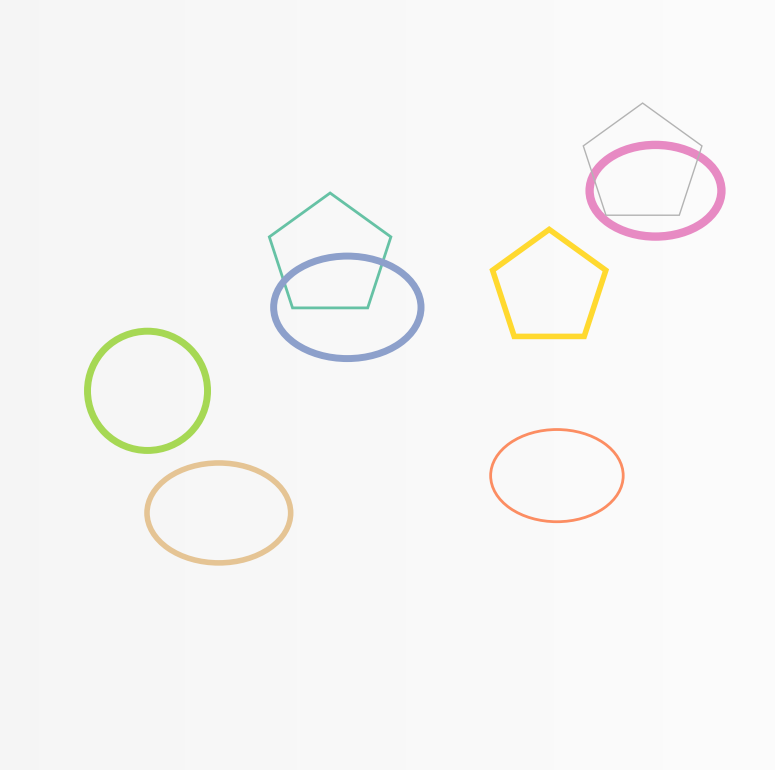[{"shape": "pentagon", "thickness": 1, "radius": 0.41, "center": [0.426, 0.667]}, {"shape": "oval", "thickness": 1, "radius": 0.43, "center": [0.719, 0.382]}, {"shape": "oval", "thickness": 2.5, "radius": 0.48, "center": [0.448, 0.601]}, {"shape": "oval", "thickness": 3, "radius": 0.43, "center": [0.846, 0.752]}, {"shape": "circle", "thickness": 2.5, "radius": 0.39, "center": [0.19, 0.492]}, {"shape": "pentagon", "thickness": 2, "radius": 0.38, "center": [0.709, 0.625]}, {"shape": "oval", "thickness": 2, "radius": 0.46, "center": [0.282, 0.334]}, {"shape": "pentagon", "thickness": 0.5, "radius": 0.4, "center": [0.829, 0.786]}]